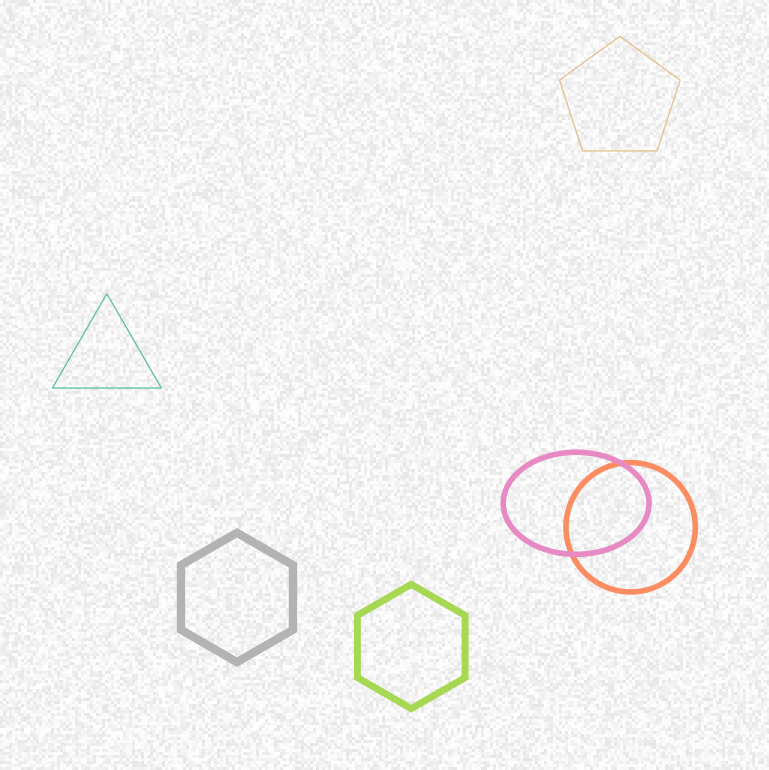[{"shape": "triangle", "thickness": 0.5, "radius": 0.41, "center": [0.139, 0.537]}, {"shape": "circle", "thickness": 2, "radius": 0.42, "center": [0.819, 0.315]}, {"shape": "oval", "thickness": 2, "radius": 0.47, "center": [0.748, 0.346]}, {"shape": "hexagon", "thickness": 2.5, "radius": 0.4, "center": [0.534, 0.16]}, {"shape": "pentagon", "thickness": 0.5, "radius": 0.41, "center": [0.805, 0.871]}, {"shape": "hexagon", "thickness": 3, "radius": 0.42, "center": [0.308, 0.224]}]